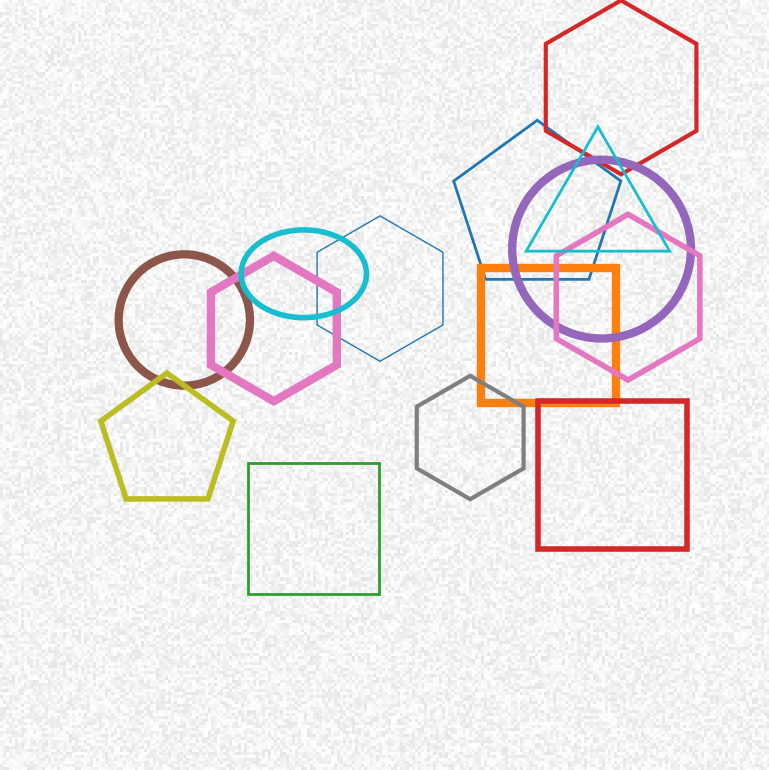[{"shape": "pentagon", "thickness": 1, "radius": 0.57, "center": [0.698, 0.73]}, {"shape": "hexagon", "thickness": 0.5, "radius": 0.47, "center": [0.494, 0.625]}, {"shape": "square", "thickness": 3, "radius": 0.44, "center": [0.712, 0.564]}, {"shape": "square", "thickness": 1, "radius": 0.43, "center": [0.407, 0.314]}, {"shape": "square", "thickness": 2, "radius": 0.48, "center": [0.795, 0.383]}, {"shape": "hexagon", "thickness": 1.5, "radius": 0.56, "center": [0.807, 0.887]}, {"shape": "circle", "thickness": 3, "radius": 0.58, "center": [0.781, 0.676]}, {"shape": "circle", "thickness": 3, "radius": 0.43, "center": [0.239, 0.584]}, {"shape": "hexagon", "thickness": 3, "radius": 0.47, "center": [0.356, 0.573]}, {"shape": "hexagon", "thickness": 2, "radius": 0.54, "center": [0.816, 0.614]}, {"shape": "hexagon", "thickness": 1.5, "radius": 0.4, "center": [0.611, 0.432]}, {"shape": "pentagon", "thickness": 2, "radius": 0.45, "center": [0.217, 0.425]}, {"shape": "triangle", "thickness": 1, "radius": 0.54, "center": [0.777, 0.728]}, {"shape": "oval", "thickness": 2, "radius": 0.41, "center": [0.395, 0.644]}]